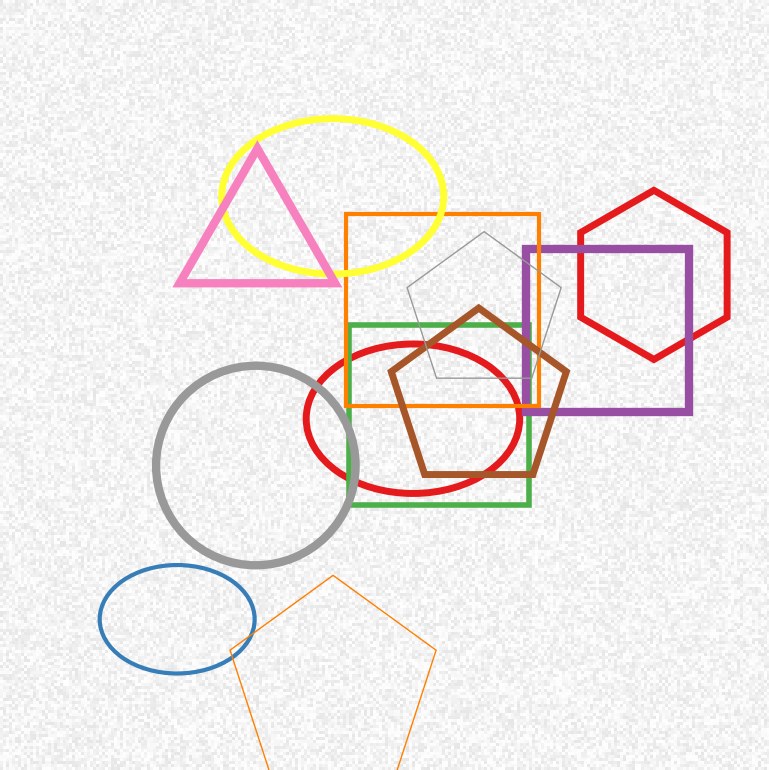[{"shape": "hexagon", "thickness": 2.5, "radius": 0.55, "center": [0.849, 0.643]}, {"shape": "oval", "thickness": 2.5, "radius": 0.69, "center": [0.536, 0.456]}, {"shape": "oval", "thickness": 1.5, "radius": 0.5, "center": [0.23, 0.196]}, {"shape": "square", "thickness": 2, "radius": 0.58, "center": [0.57, 0.46]}, {"shape": "square", "thickness": 3, "radius": 0.53, "center": [0.789, 0.571]}, {"shape": "square", "thickness": 1.5, "radius": 0.62, "center": [0.575, 0.597]}, {"shape": "pentagon", "thickness": 0.5, "radius": 0.7, "center": [0.433, 0.112]}, {"shape": "oval", "thickness": 2.5, "radius": 0.72, "center": [0.432, 0.745]}, {"shape": "pentagon", "thickness": 2.5, "radius": 0.6, "center": [0.622, 0.48]}, {"shape": "triangle", "thickness": 3, "radius": 0.58, "center": [0.334, 0.69]}, {"shape": "pentagon", "thickness": 0.5, "radius": 0.53, "center": [0.629, 0.594]}, {"shape": "circle", "thickness": 3, "radius": 0.65, "center": [0.332, 0.395]}]